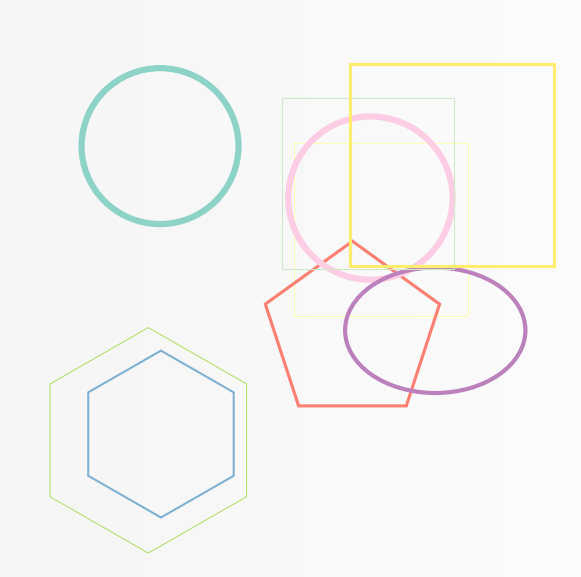[{"shape": "circle", "thickness": 3, "radius": 0.68, "center": [0.275, 0.746]}, {"shape": "square", "thickness": 0.5, "radius": 0.75, "center": [0.656, 0.601]}, {"shape": "pentagon", "thickness": 1.5, "radius": 0.79, "center": [0.606, 0.424]}, {"shape": "hexagon", "thickness": 1, "radius": 0.72, "center": [0.277, 0.247]}, {"shape": "hexagon", "thickness": 0.5, "radius": 0.98, "center": [0.255, 0.237]}, {"shape": "circle", "thickness": 3, "radius": 0.71, "center": [0.637, 0.656]}, {"shape": "oval", "thickness": 2, "radius": 0.78, "center": [0.749, 0.427]}, {"shape": "square", "thickness": 0.5, "radius": 0.74, "center": [0.634, 0.682]}, {"shape": "square", "thickness": 1.5, "radius": 0.88, "center": [0.777, 0.714]}]